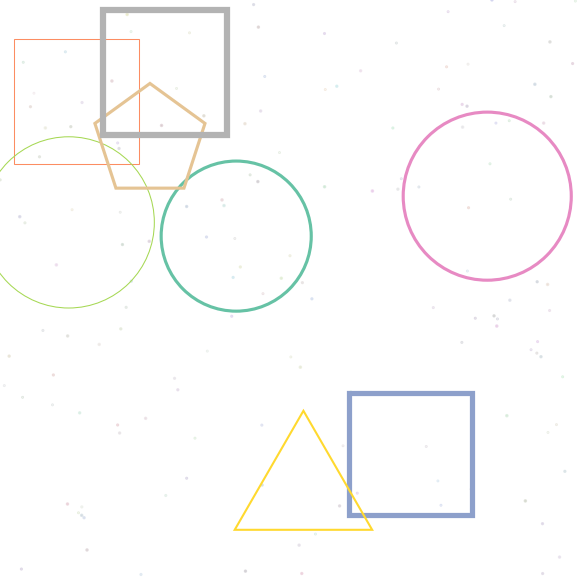[{"shape": "circle", "thickness": 1.5, "radius": 0.65, "center": [0.409, 0.59]}, {"shape": "square", "thickness": 0.5, "radius": 0.54, "center": [0.132, 0.823]}, {"shape": "square", "thickness": 2.5, "radius": 0.53, "center": [0.711, 0.213]}, {"shape": "circle", "thickness": 1.5, "radius": 0.73, "center": [0.844, 0.659]}, {"shape": "circle", "thickness": 0.5, "radius": 0.74, "center": [0.119, 0.614]}, {"shape": "triangle", "thickness": 1, "radius": 0.69, "center": [0.525, 0.15]}, {"shape": "pentagon", "thickness": 1.5, "radius": 0.5, "center": [0.26, 0.754]}, {"shape": "square", "thickness": 3, "radius": 0.54, "center": [0.285, 0.874]}]